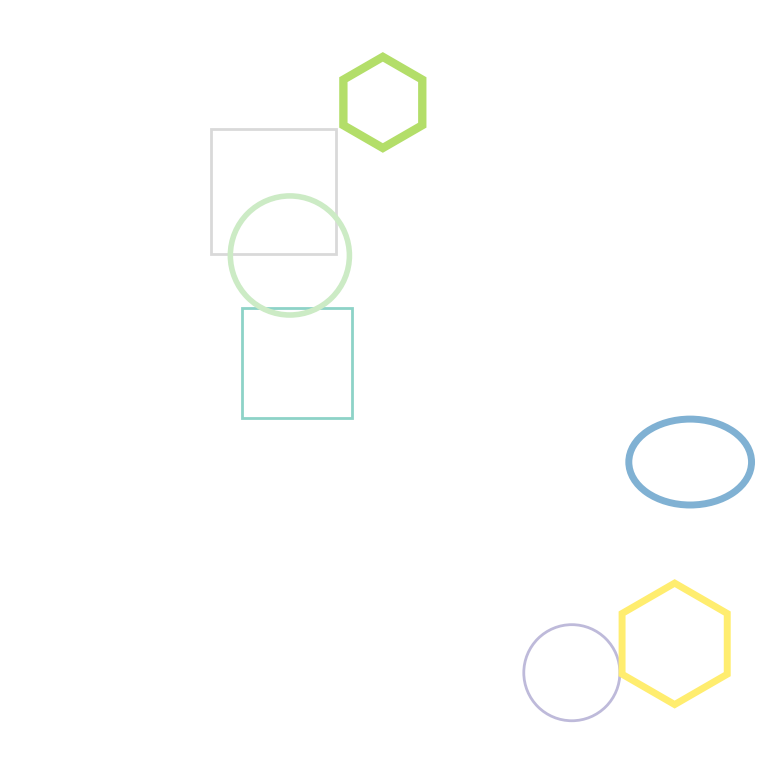[{"shape": "square", "thickness": 1, "radius": 0.36, "center": [0.385, 0.529]}, {"shape": "circle", "thickness": 1, "radius": 0.31, "center": [0.743, 0.126]}, {"shape": "oval", "thickness": 2.5, "radius": 0.4, "center": [0.896, 0.4]}, {"shape": "hexagon", "thickness": 3, "radius": 0.3, "center": [0.497, 0.867]}, {"shape": "square", "thickness": 1, "radius": 0.4, "center": [0.355, 0.752]}, {"shape": "circle", "thickness": 2, "radius": 0.39, "center": [0.376, 0.668]}, {"shape": "hexagon", "thickness": 2.5, "radius": 0.39, "center": [0.876, 0.164]}]